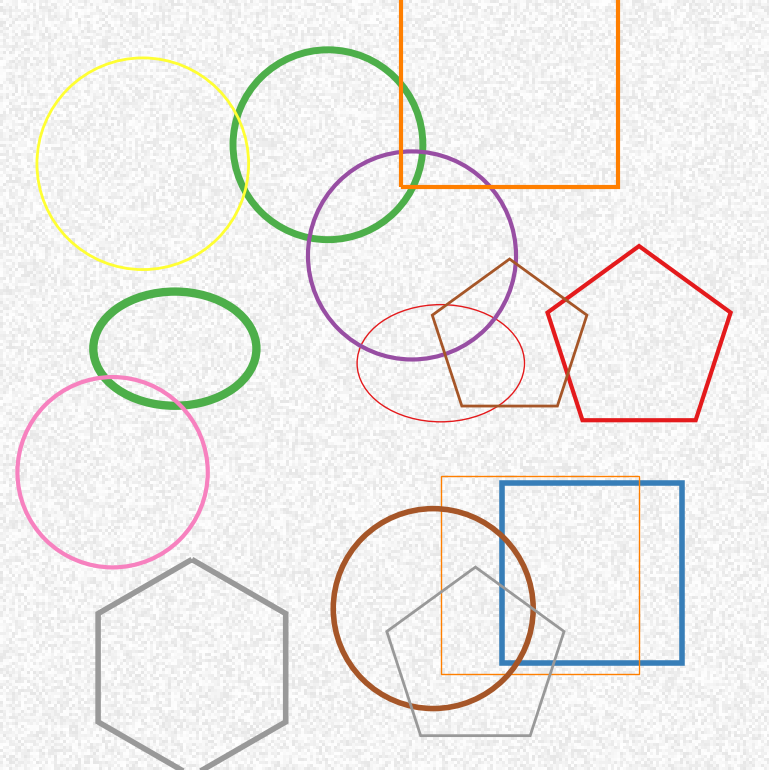[{"shape": "pentagon", "thickness": 1.5, "radius": 0.63, "center": [0.83, 0.555]}, {"shape": "oval", "thickness": 0.5, "radius": 0.54, "center": [0.572, 0.528]}, {"shape": "square", "thickness": 2, "radius": 0.58, "center": [0.769, 0.256]}, {"shape": "oval", "thickness": 3, "radius": 0.53, "center": [0.227, 0.547]}, {"shape": "circle", "thickness": 2.5, "radius": 0.62, "center": [0.426, 0.812]}, {"shape": "circle", "thickness": 1.5, "radius": 0.68, "center": [0.535, 0.668]}, {"shape": "square", "thickness": 0.5, "radius": 0.64, "center": [0.701, 0.253]}, {"shape": "square", "thickness": 1.5, "radius": 0.7, "center": [0.662, 0.898]}, {"shape": "circle", "thickness": 1, "radius": 0.69, "center": [0.185, 0.787]}, {"shape": "circle", "thickness": 2, "radius": 0.65, "center": [0.563, 0.21]}, {"shape": "pentagon", "thickness": 1, "radius": 0.53, "center": [0.662, 0.558]}, {"shape": "circle", "thickness": 1.5, "radius": 0.62, "center": [0.146, 0.387]}, {"shape": "hexagon", "thickness": 2, "radius": 0.7, "center": [0.249, 0.133]}, {"shape": "pentagon", "thickness": 1, "radius": 0.6, "center": [0.617, 0.142]}]